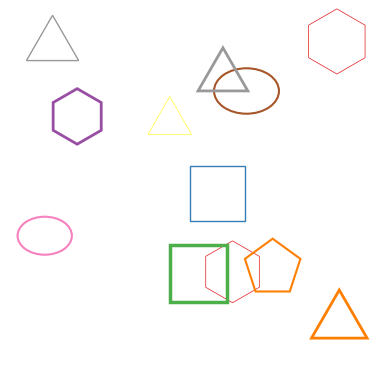[{"shape": "hexagon", "thickness": 0.5, "radius": 0.42, "center": [0.875, 0.892]}, {"shape": "hexagon", "thickness": 0.5, "radius": 0.4, "center": [0.604, 0.294]}, {"shape": "square", "thickness": 1, "radius": 0.36, "center": [0.564, 0.498]}, {"shape": "square", "thickness": 2.5, "radius": 0.37, "center": [0.516, 0.29]}, {"shape": "hexagon", "thickness": 2, "radius": 0.36, "center": [0.2, 0.698]}, {"shape": "pentagon", "thickness": 1.5, "radius": 0.38, "center": [0.708, 0.304]}, {"shape": "triangle", "thickness": 2, "radius": 0.42, "center": [0.881, 0.163]}, {"shape": "triangle", "thickness": 0.5, "radius": 0.33, "center": [0.441, 0.684]}, {"shape": "oval", "thickness": 1.5, "radius": 0.42, "center": [0.64, 0.764]}, {"shape": "oval", "thickness": 1.5, "radius": 0.35, "center": [0.116, 0.388]}, {"shape": "triangle", "thickness": 1, "radius": 0.39, "center": [0.137, 0.882]}, {"shape": "triangle", "thickness": 2, "radius": 0.37, "center": [0.579, 0.801]}]